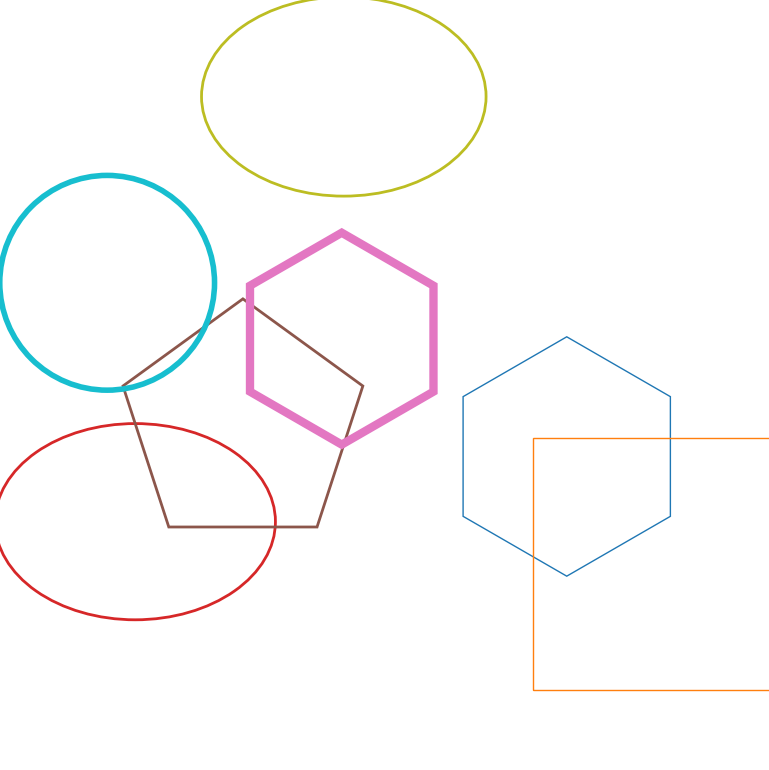[{"shape": "hexagon", "thickness": 0.5, "radius": 0.78, "center": [0.736, 0.407]}, {"shape": "square", "thickness": 0.5, "radius": 0.82, "center": [0.855, 0.268]}, {"shape": "oval", "thickness": 1, "radius": 0.91, "center": [0.176, 0.322]}, {"shape": "pentagon", "thickness": 1, "radius": 0.82, "center": [0.315, 0.448]}, {"shape": "hexagon", "thickness": 3, "radius": 0.69, "center": [0.444, 0.56]}, {"shape": "oval", "thickness": 1, "radius": 0.92, "center": [0.446, 0.875]}, {"shape": "circle", "thickness": 2, "radius": 0.7, "center": [0.139, 0.633]}]